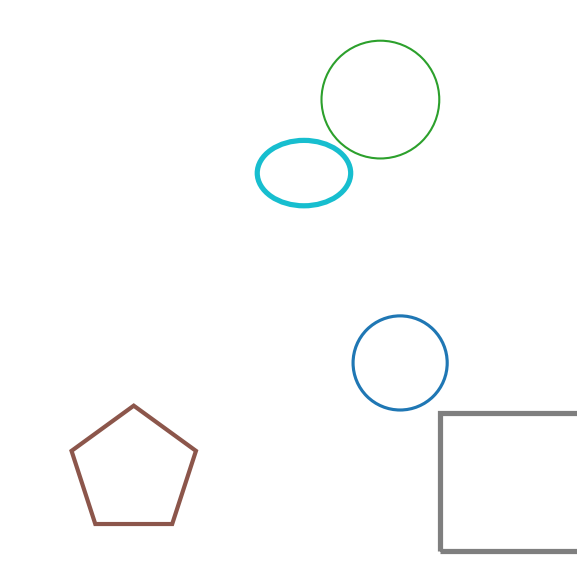[{"shape": "circle", "thickness": 1.5, "radius": 0.41, "center": [0.693, 0.371]}, {"shape": "circle", "thickness": 1, "radius": 0.51, "center": [0.659, 0.827]}, {"shape": "pentagon", "thickness": 2, "radius": 0.57, "center": [0.232, 0.183]}, {"shape": "square", "thickness": 2.5, "radius": 0.6, "center": [0.882, 0.164]}, {"shape": "oval", "thickness": 2.5, "radius": 0.4, "center": [0.526, 0.699]}]